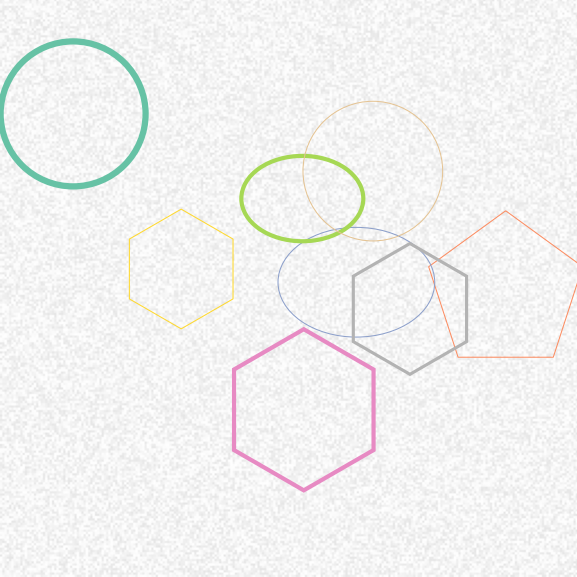[{"shape": "circle", "thickness": 3, "radius": 0.63, "center": [0.127, 0.802]}, {"shape": "pentagon", "thickness": 0.5, "radius": 0.7, "center": [0.876, 0.494]}, {"shape": "oval", "thickness": 0.5, "radius": 0.68, "center": [0.617, 0.51]}, {"shape": "hexagon", "thickness": 2, "radius": 0.7, "center": [0.526, 0.29]}, {"shape": "oval", "thickness": 2, "radius": 0.53, "center": [0.523, 0.655]}, {"shape": "hexagon", "thickness": 0.5, "radius": 0.52, "center": [0.314, 0.533]}, {"shape": "circle", "thickness": 0.5, "radius": 0.6, "center": [0.646, 0.703]}, {"shape": "hexagon", "thickness": 1.5, "radius": 0.57, "center": [0.71, 0.464]}]